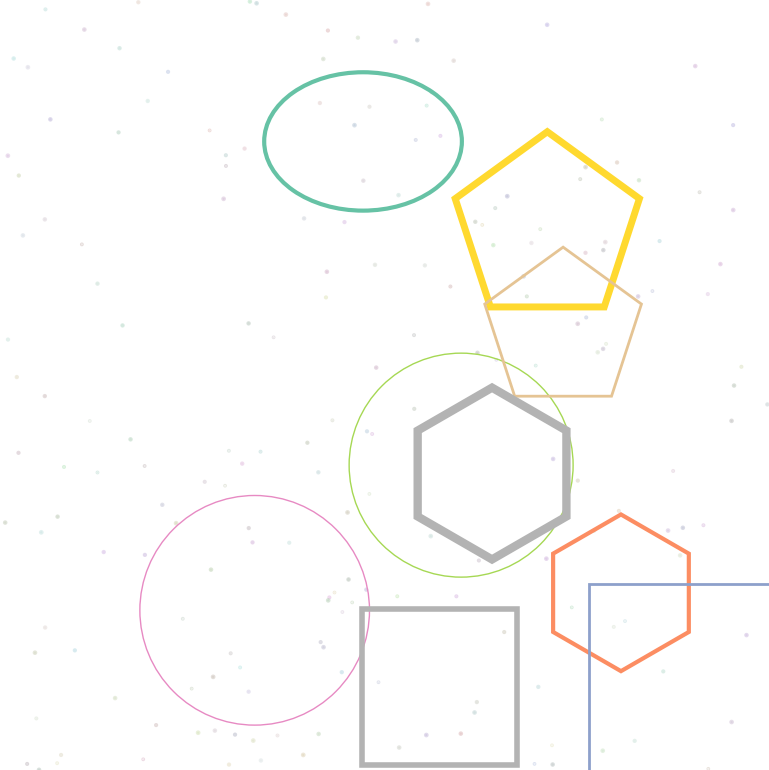[{"shape": "oval", "thickness": 1.5, "radius": 0.64, "center": [0.471, 0.816]}, {"shape": "hexagon", "thickness": 1.5, "radius": 0.51, "center": [0.806, 0.23]}, {"shape": "square", "thickness": 1, "radius": 0.64, "center": [0.893, 0.114]}, {"shape": "circle", "thickness": 0.5, "radius": 0.75, "center": [0.331, 0.207]}, {"shape": "circle", "thickness": 0.5, "radius": 0.73, "center": [0.599, 0.396]}, {"shape": "pentagon", "thickness": 2.5, "radius": 0.63, "center": [0.711, 0.703]}, {"shape": "pentagon", "thickness": 1, "radius": 0.54, "center": [0.731, 0.572]}, {"shape": "square", "thickness": 2, "radius": 0.5, "center": [0.571, 0.108]}, {"shape": "hexagon", "thickness": 3, "radius": 0.56, "center": [0.639, 0.385]}]